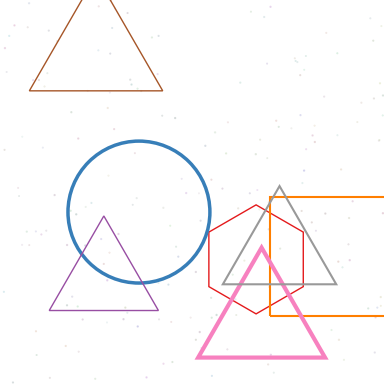[{"shape": "hexagon", "thickness": 1, "radius": 0.71, "center": [0.665, 0.326]}, {"shape": "circle", "thickness": 2.5, "radius": 0.92, "center": [0.361, 0.449]}, {"shape": "triangle", "thickness": 1, "radius": 0.82, "center": [0.27, 0.275]}, {"shape": "square", "thickness": 1.5, "radius": 0.77, "center": [0.857, 0.334]}, {"shape": "triangle", "thickness": 1, "radius": 1.0, "center": [0.249, 0.864]}, {"shape": "triangle", "thickness": 3, "radius": 0.95, "center": [0.679, 0.166]}, {"shape": "triangle", "thickness": 1.5, "radius": 0.85, "center": [0.726, 0.347]}]